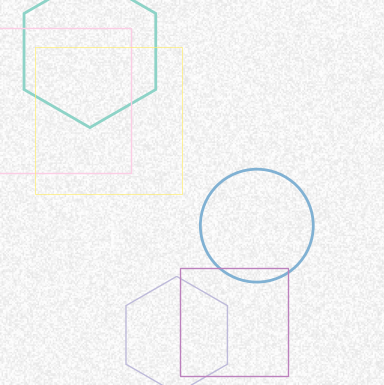[{"shape": "hexagon", "thickness": 2, "radius": 0.99, "center": [0.233, 0.866]}, {"shape": "hexagon", "thickness": 1, "radius": 0.76, "center": [0.459, 0.13]}, {"shape": "circle", "thickness": 2, "radius": 0.73, "center": [0.667, 0.414]}, {"shape": "square", "thickness": 1, "radius": 0.94, "center": [0.153, 0.739]}, {"shape": "square", "thickness": 1, "radius": 0.7, "center": [0.608, 0.165]}, {"shape": "square", "thickness": 0.5, "radius": 0.96, "center": [0.282, 0.687]}]